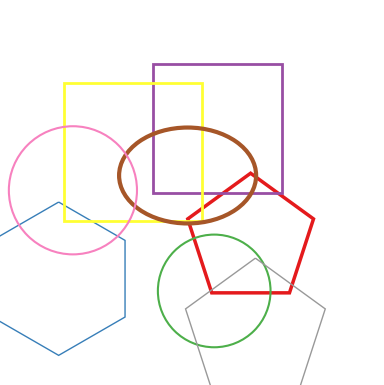[{"shape": "pentagon", "thickness": 2.5, "radius": 0.86, "center": [0.651, 0.378]}, {"shape": "hexagon", "thickness": 1, "radius": 1.0, "center": [0.152, 0.276]}, {"shape": "circle", "thickness": 1.5, "radius": 0.73, "center": [0.556, 0.244]}, {"shape": "square", "thickness": 2, "radius": 0.84, "center": [0.565, 0.667]}, {"shape": "square", "thickness": 2, "radius": 0.9, "center": [0.346, 0.605]}, {"shape": "oval", "thickness": 3, "radius": 0.89, "center": [0.487, 0.544]}, {"shape": "circle", "thickness": 1.5, "radius": 0.83, "center": [0.189, 0.506]}, {"shape": "pentagon", "thickness": 1, "radius": 0.95, "center": [0.663, 0.139]}]